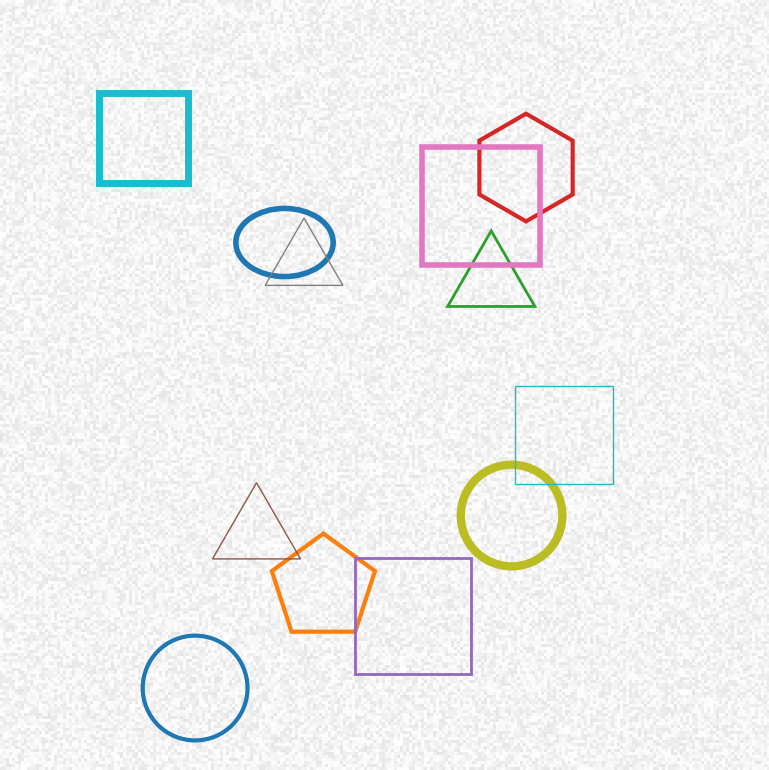[{"shape": "oval", "thickness": 2, "radius": 0.32, "center": [0.369, 0.685]}, {"shape": "circle", "thickness": 1.5, "radius": 0.34, "center": [0.253, 0.106]}, {"shape": "pentagon", "thickness": 1.5, "radius": 0.35, "center": [0.42, 0.237]}, {"shape": "triangle", "thickness": 1, "radius": 0.33, "center": [0.638, 0.635]}, {"shape": "hexagon", "thickness": 1.5, "radius": 0.35, "center": [0.683, 0.782]}, {"shape": "square", "thickness": 1, "radius": 0.38, "center": [0.537, 0.2]}, {"shape": "triangle", "thickness": 0.5, "radius": 0.33, "center": [0.333, 0.307]}, {"shape": "square", "thickness": 2, "radius": 0.38, "center": [0.624, 0.732]}, {"shape": "triangle", "thickness": 0.5, "radius": 0.29, "center": [0.395, 0.659]}, {"shape": "circle", "thickness": 3, "radius": 0.33, "center": [0.664, 0.33]}, {"shape": "square", "thickness": 2.5, "radius": 0.29, "center": [0.186, 0.821]}, {"shape": "square", "thickness": 0.5, "radius": 0.32, "center": [0.733, 0.434]}]